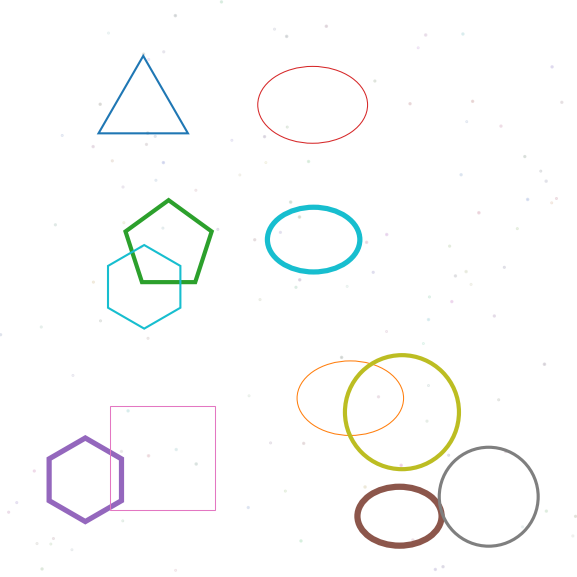[{"shape": "triangle", "thickness": 1, "radius": 0.45, "center": [0.248, 0.813]}, {"shape": "oval", "thickness": 0.5, "radius": 0.46, "center": [0.607, 0.31]}, {"shape": "pentagon", "thickness": 2, "radius": 0.39, "center": [0.292, 0.574]}, {"shape": "oval", "thickness": 0.5, "radius": 0.48, "center": [0.541, 0.818]}, {"shape": "hexagon", "thickness": 2.5, "radius": 0.36, "center": [0.148, 0.168]}, {"shape": "oval", "thickness": 3, "radius": 0.36, "center": [0.692, 0.105]}, {"shape": "square", "thickness": 0.5, "radius": 0.45, "center": [0.282, 0.206]}, {"shape": "circle", "thickness": 1.5, "radius": 0.43, "center": [0.846, 0.139]}, {"shape": "circle", "thickness": 2, "radius": 0.49, "center": [0.696, 0.285]}, {"shape": "hexagon", "thickness": 1, "radius": 0.36, "center": [0.25, 0.502]}, {"shape": "oval", "thickness": 2.5, "radius": 0.4, "center": [0.543, 0.584]}]